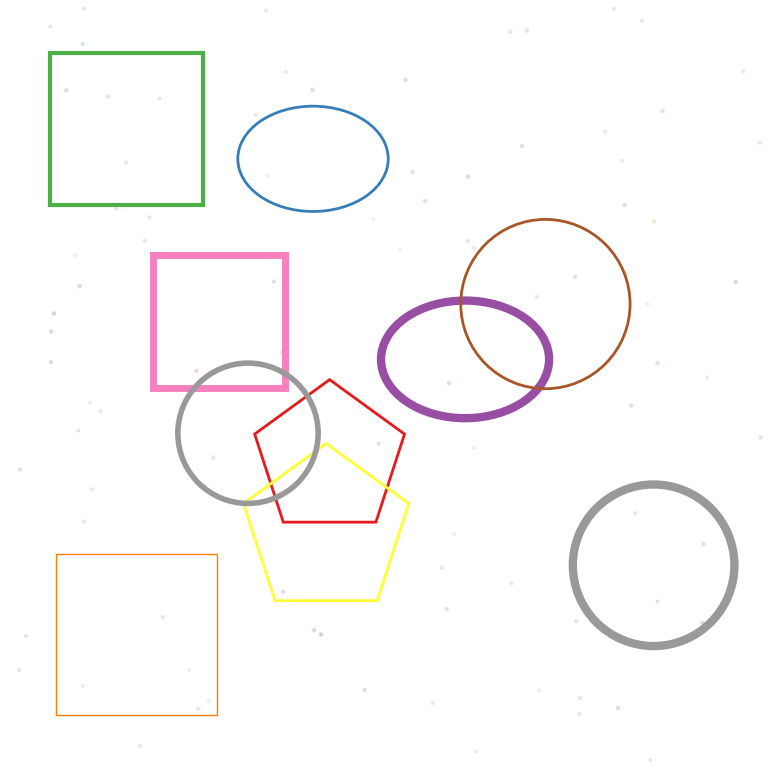[{"shape": "pentagon", "thickness": 1, "radius": 0.51, "center": [0.428, 0.405]}, {"shape": "oval", "thickness": 1, "radius": 0.49, "center": [0.407, 0.794]}, {"shape": "square", "thickness": 1.5, "radius": 0.49, "center": [0.164, 0.833]}, {"shape": "oval", "thickness": 3, "radius": 0.55, "center": [0.604, 0.533]}, {"shape": "square", "thickness": 0.5, "radius": 0.52, "center": [0.177, 0.176]}, {"shape": "pentagon", "thickness": 1, "radius": 0.56, "center": [0.424, 0.311]}, {"shape": "circle", "thickness": 1, "radius": 0.55, "center": [0.708, 0.605]}, {"shape": "square", "thickness": 2.5, "radius": 0.43, "center": [0.285, 0.582]}, {"shape": "circle", "thickness": 3, "radius": 0.52, "center": [0.849, 0.266]}, {"shape": "circle", "thickness": 2, "radius": 0.46, "center": [0.322, 0.437]}]